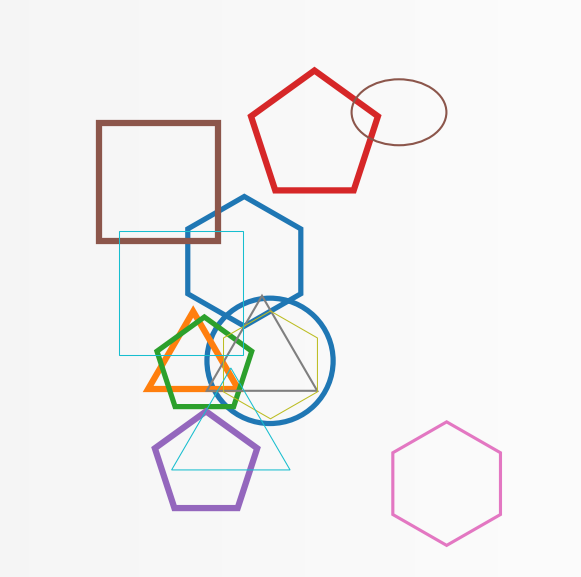[{"shape": "hexagon", "thickness": 2.5, "radius": 0.56, "center": [0.42, 0.547]}, {"shape": "circle", "thickness": 2.5, "radius": 0.54, "center": [0.465, 0.374]}, {"shape": "triangle", "thickness": 3, "radius": 0.45, "center": [0.332, 0.37]}, {"shape": "pentagon", "thickness": 2.5, "radius": 0.43, "center": [0.352, 0.364]}, {"shape": "pentagon", "thickness": 3, "radius": 0.57, "center": [0.541, 0.762]}, {"shape": "pentagon", "thickness": 3, "radius": 0.46, "center": [0.354, 0.194]}, {"shape": "square", "thickness": 3, "radius": 0.51, "center": [0.273, 0.684]}, {"shape": "oval", "thickness": 1, "radius": 0.41, "center": [0.686, 0.805]}, {"shape": "hexagon", "thickness": 1.5, "radius": 0.53, "center": [0.768, 0.162]}, {"shape": "triangle", "thickness": 1, "radius": 0.55, "center": [0.451, 0.377]}, {"shape": "hexagon", "thickness": 0.5, "radius": 0.47, "center": [0.465, 0.367]}, {"shape": "square", "thickness": 0.5, "radius": 0.54, "center": [0.311, 0.491]}, {"shape": "triangle", "thickness": 0.5, "radius": 0.59, "center": [0.397, 0.244]}]